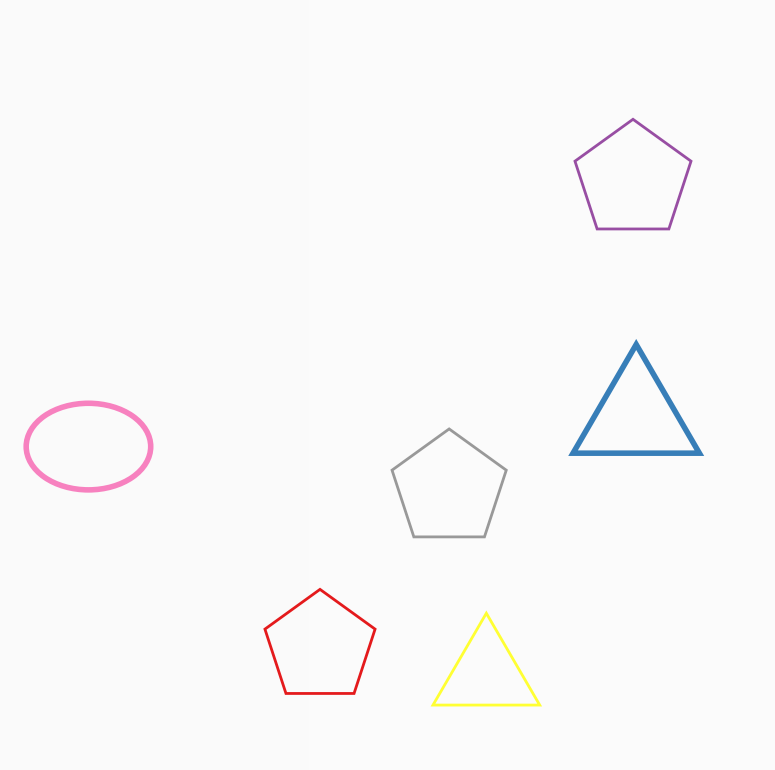[{"shape": "pentagon", "thickness": 1, "radius": 0.37, "center": [0.413, 0.16]}, {"shape": "triangle", "thickness": 2, "radius": 0.47, "center": [0.821, 0.459]}, {"shape": "pentagon", "thickness": 1, "radius": 0.39, "center": [0.817, 0.766]}, {"shape": "triangle", "thickness": 1, "radius": 0.4, "center": [0.628, 0.124]}, {"shape": "oval", "thickness": 2, "radius": 0.4, "center": [0.114, 0.42]}, {"shape": "pentagon", "thickness": 1, "radius": 0.39, "center": [0.58, 0.365]}]